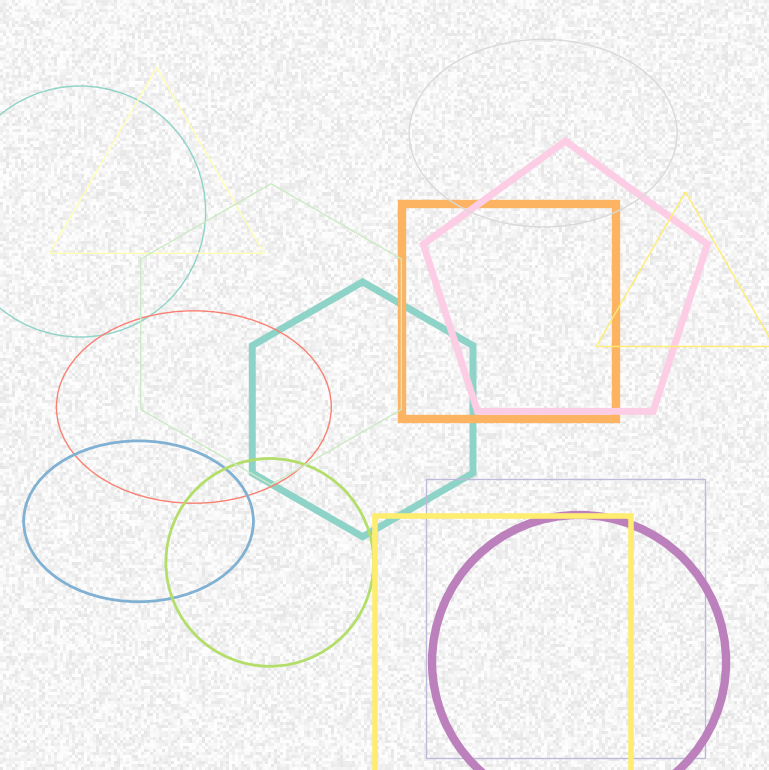[{"shape": "circle", "thickness": 0.5, "radius": 0.82, "center": [0.104, 0.725]}, {"shape": "hexagon", "thickness": 2.5, "radius": 0.83, "center": [0.471, 0.468]}, {"shape": "triangle", "thickness": 0.5, "radius": 0.8, "center": [0.204, 0.751]}, {"shape": "square", "thickness": 0.5, "radius": 0.91, "center": [0.734, 0.197]}, {"shape": "oval", "thickness": 0.5, "radius": 0.89, "center": [0.252, 0.471]}, {"shape": "oval", "thickness": 1, "radius": 0.75, "center": [0.18, 0.323]}, {"shape": "square", "thickness": 3, "radius": 0.7, "center": [0.661, 0.595]}, {"shape": "circle", "thickness": 1, "radius": 0.67, "center": [0.35, 0.27]}, {"shape": "pentagon", "thickness": 2.5, "radius": 0.97, "center": [0.734, 0.623]}, {"shape": "oval", "thickness": 0.5, "radius": 0.87, "center": [0.705, 0.827]}, {"shape": "circle", "thickness": 3, "radius": 0.95, "center": [0.752, 0.14]}, {"shape": "hexagon", "thickness": 0.5, "radius": 0.98, "center": [0.352, 0.566]}, {"shape": "square", "thickness": 2, "radius": 0.83, "center": [0.653, 0.163]}, {"shape": "triangle", "thickness": 0.5, "radius": 0.67, "center": [0.89, 0.617]}]